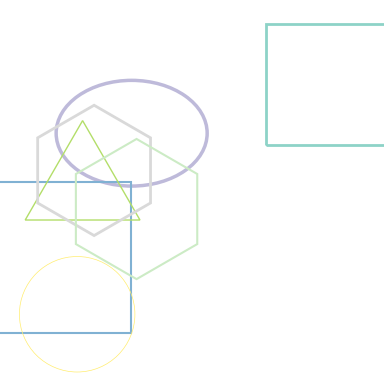[{"shape": "square", "thickness": 2, "radius": 0.78, "center": [0.847, 0.78]}, {"shape": "oval", "thickness": 2.5, "radius": 0.98, "center": [0.342, 0.654]}, {"shape": "square", "thickness": 1.5, "radius": 0.98, "center": [0.146, 0.331]}, {"shape": "triangle", "thickness": 1, "radius": 0.86, "center": [0.215, 0.515]}, {"shape": "hexagon", "thickness": 2, "radius": 0.85, "center": [0.244, 0.557]}, {"shape": "hexagon", "thickness": 1.5, "radius": 0.91, "center": [0.355, 0.457]}, {"shape": "circle", "thickness": 0.5, "radius": 0.75, "center": [0.2, 0.184]}]